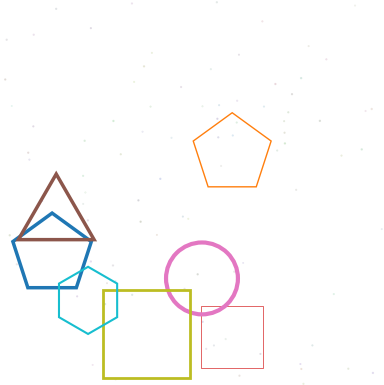[{"shape": "pentagon", "thickness": 2.5, "radius": 0.54, "center": [0.135, 0.339]}, {"shape": "pentagon", "thickness": 1, "radius": 0.53, "center": [0.603, 0.601]}, {"shape": "square", "thickness": 0.5, "radius": 0.4, "center": [0.603, 0.124]}, {"shape": "triangle", "thickness": 2.5, "radius": 0.57, "center": [0.146, 0.434]}, {"shape": "circle", "thickness": 3, "radius": 0.47, "center": [0.525, 0.277]}, {"shape": "square", "thickness": 2, "radius": 0.57, "center": [0.38, 0.132]}, {"shape": "hexagon", "thickness": 1.5, "radius": 0.44, "center": [0.229, 0.22]}]